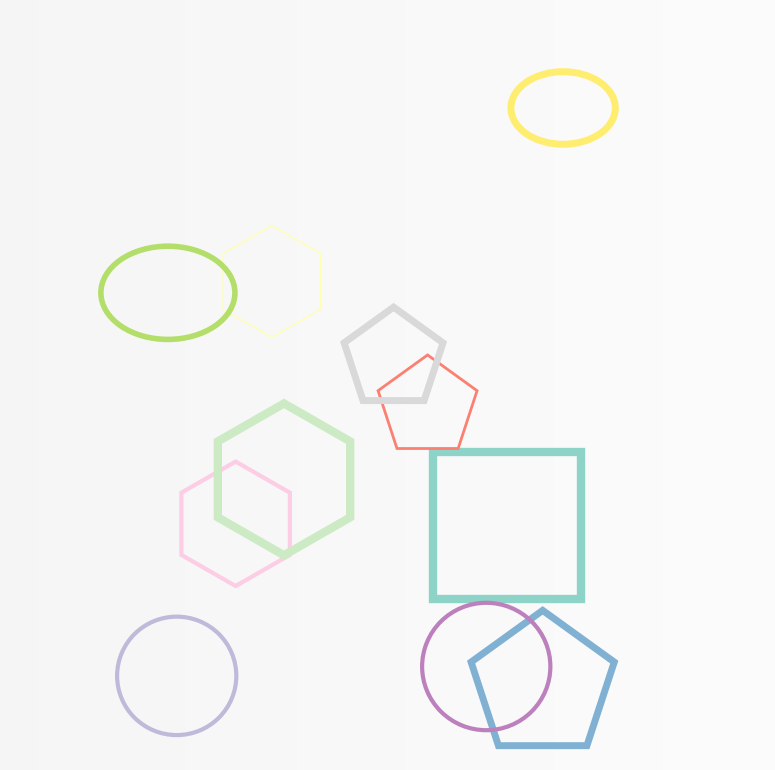[{"shape": "square", "thickness": 3, "radius": 0.48, "center": [0.654, 0.317]}, {"shape": "hexagon", "thickness": 0.5, "radius": 0.36, "center": [0.351, 0.635]}, {"shape": "circle", "thickness": 1.5, "radius": 0.38, "center": [0.228, 0.122]}, {"shape": "pentagon", "thickness": 1, "radius": 0.34, "center": [0.552, 0.472]}, {"shape": "pentagon", "thickness": 2.5, "radius": 0.49, "center": [0.7, 0.11]}, {"shape": "oval", "thickness": 2, "radius": 0.43, "center": [0.217, 0.62]}, {"shape": "hexagon", "thickness": 1.5, "radius": 0.4, "center": [0.304, 0.32]}, {"shape": "pentagon", "thickness": 2.5, "radius": 0.34, "center": [0.508, 0.534]}, {"shape": "circle", "thickness": 1.5, "radius": 0.41, "center": [0.627, 0.134]}, {"shape": "hexagon", "thickness": 3, "radius": 0.49, "center": [0.366, 0.377]}, {"shape": "oval", "thickness": 2.5, "radius": 0.34, "center": [0.727, 0.86]}]